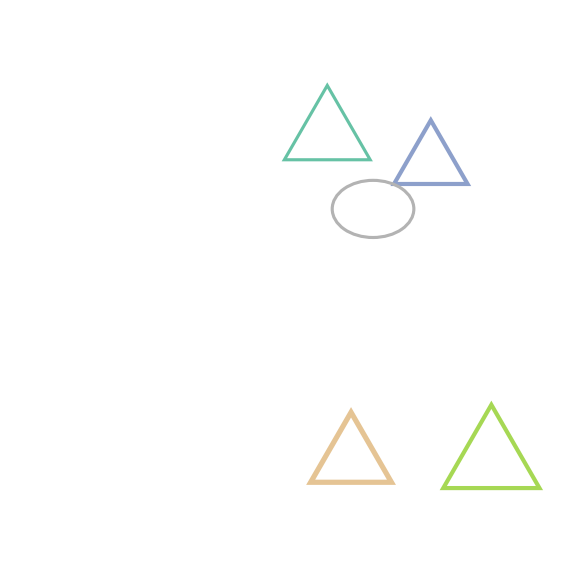[{"shape": "triangle", "thickness": 1.5, "radius": 0.43, "center": [0.567, 0.765]}, {"shape": "triangle", "thickness": 2, "radius": 0.37, "center": [0.746, 0.717]}, {"shape": "triangle", "thickness": 2, "radius": 0.48, "center": [0.851, 0.202]}, {"shape": "triangle", "thickness": 2.5, "radius": 0.4, "center": [0.608, 0.204]}, {"shape": "oval", "thickness": 1.5, "radius": 0.35, "center": [0.646, 0.637]}]